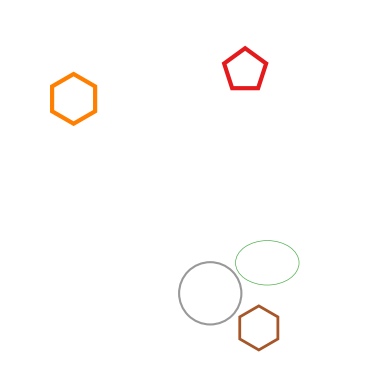[{"shape": "pentagon", "thickness": 3, "radius": 0.29, "center": [0.637, 0.817]}, {"shape": "oval", "thickness": 0.5, "radius": 0.41, "center": [0.694, 0.317]}, {"shape": "hexagon", "thickness": 3, "radius": 0.32, "center": [0.191, 0.743]}, {"shape": "hexagon", "thickness": 2, "radius": 0.29, "center": [0.672, 0.148]}, {"shape": "circle", "thickness": 1.5, "radius": 0.4, "center": [0.546, 0.238]}]